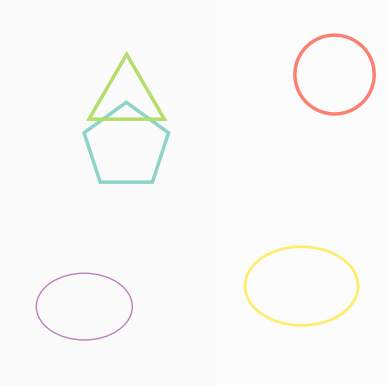[{"shape": "pentagon", "thickness": 2.5, "radius": 0.57, "center": [0.326, 0.62]}, {"shape": "circle", "thickness": 2.5, "radius": 0.51, "center": [0.863, 0.806]}, {"shape": "triangle", "thickness": 2.5, "radius": 0.56, "center": [0.327, 0.747]}, {"shape": "oval", "thickness": 1, "radius": 0.62, "center": [0.218, 0.204]}, {"shape": "oval", "thickness": 2, "radius": 0.73, "center": [0.778, 0.257]}]